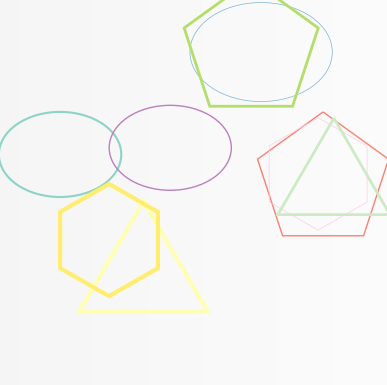[{"shape": "oval", "thickness": 1.5, "radius": 0.79, "center": [0.155, 0.599]}, {"shape": "triangle", "thickness": 3, "radius": 0.95, "center": [0.37, 0.287]}, {"shape": "pentagon", "thickness": 1, "radius": 0.89, "center": [0.834, 0.531]}, {"shape": "oval", "thickness": 0.5, "radius": 0.92, "center": [0.674, 0.865]}, {"shape": "pentagon", "thickness": 2, "radius": 0.91, "center": [0.648, 0.871]}, {"shape": "hexagon", "thickness": 0.5, "radius": 0.73, "center": [0.821, 0.548]}, {"shape": "oval", "thickness": 1, "radius": 0.79, "center": [0.439, 0.616]}, {"shape": "triangle", "thickness": 2, "radius": 0.84, "center": [0.862, 0.526]}, {"shape": "hexagon", "thickness": 3, "radius": 0.73, "center": [0.281, 0.377]}]